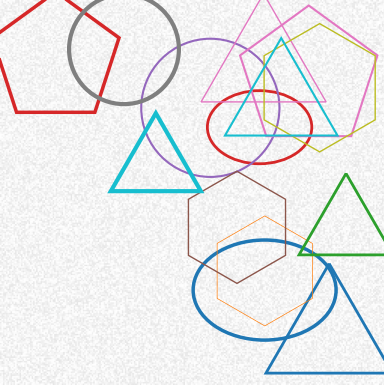[{"shape": "triangle", "thickness": 2, "radius": 0.95, "center": [0.855, 0.126]}, {"shape": "oval", "thickness": 2.5, "radius": 0.93, "center": [0.687, 0.247]}, {"shape": "hexagon", "thickness": 0.5, "radius": 0.71, "center": [0.688, 0.296]}, {"shape": "triangle", "thickness": 2, "radius": 0.7, "center": [0.899, 0.408]}, {"shape": "pentagon", "thickness": 2.5, "radius": 0.87, "center": [0.145, 0.848]}, {"shape": "oval", "thickness": 2, "radius": 0.68, "center": [0.674, 0.67]}, {"shape": "circle", "thickness": 1.5, "radius": 0.9, "center": [0.546, 0.72]}, {"shape": "hexagon", "thickness": 1, "radius": 0.73, "center": [0.616, 0.41]}, {"shape": "triangle", "thickness": 1, "radius": 0.94, "center": [0.685, 0.829]}, {"shape": "pentagon", "thickness": 1.5, "radius": 0.94, "center": [0.802, 0.798]}, {"shape": "circle", "thickness": 3, "radius": 0.71, "center": [0.322, 0.872]}, {"shape": "hexagon", "thickness": 1, "radius": 0.83, "center": [0.83, 0.772]}, {"shape": "triangle", "thickness": 3, "radius": 0.67, "center": [0.405, 0.571]}, {"shape": "triangle", "thickness": 1.5, "radius": 0.84, "center": [0.73, 0.732]}]